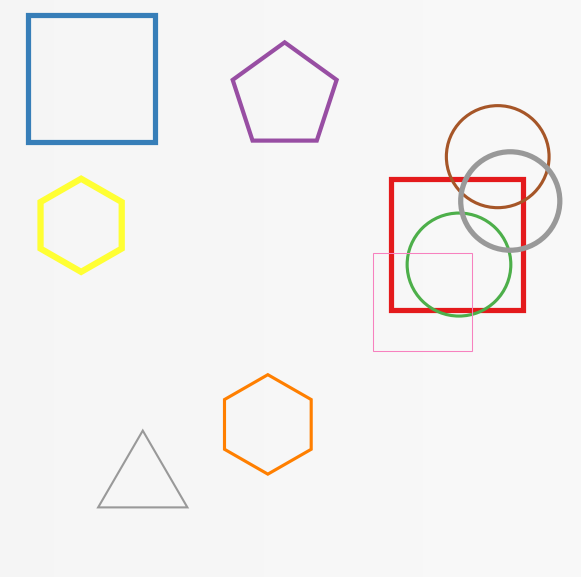[{"shape": "square", "thickness": 2.5, "radius": 0.57, "center": [0.786, 0.575]}, {"shape": "square", "thickness": 2.5, "radius": 0.55, "center": [0.157, 0.863]}, {"shape": "circle", "thickness": 1.5, "radius": 0.45, "center": [0.79, 0.541]}, {"shape": "pentagon", "thickness": 2, "radius": 0.47, "center": [0.49, 0.832]}, {"shape": "hexagon", "thickness": 1.5, "radius": 0.43, "center": [0.461, 0.264]}, {"shape": "hexagon", "thickness": 3, "radius": 0.4, "center": [0.14, 0.609]}, {"shape": "circle", "thickness": 1.5, "radius": 0.44, "center": [0.856, 0.728]}, {"shape": "square", "thickness": 0.5, "radius": 0.43, "center": [0.727, 0.476]}, {"shape": "circle", "thickness": 2.5, "radius": 0.43, "center": [0.878, 0.651]}, {"shape": "triangle", "thickness": 1, "radius": 0.44, "center": [0.246, 0.165]}]